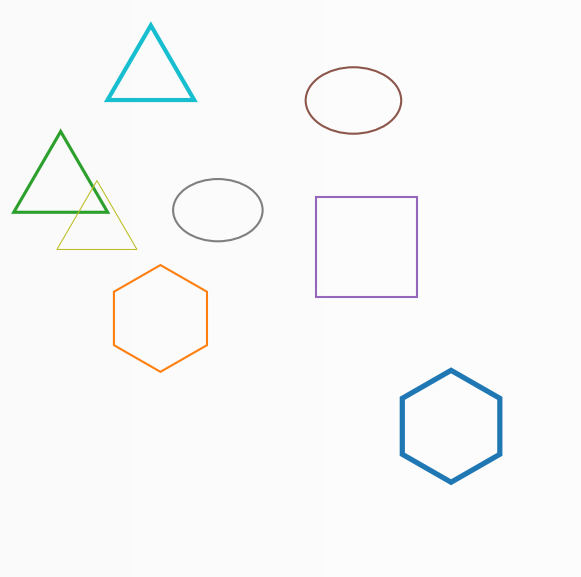[{"shape": "hexagon", "thickness": 2.5, "radius": 0.48, "center": [0.776, 0.261]}, {"shape": "hexagon", "thickness": 1, "radius": 0.46, "center": [0.276, 0.448]}, {"shape": "triangle", "thickness": 1.5, "radius": 0.47, "center": [0.104, 0.678]}, {"shape": "square", "thickness": 1, "radius": 0.43, "center": [0.631, 0.571]}, {"shape": "oval", "thickness": 1, "radius": 0.41, "center": [0.608, 0.825]}, {"shape": "oval", "thickness": 1, "radius": 0.38, "center": [0.375, 0.635]}, {"shape": "triangle", "thickness": 0.5, "radius": 0.4, "center": [0.167, 0.607]}, {"shape": "triangle", "thickness": 2, "radius": 0.43, "center": [0.26, 0.869]}]